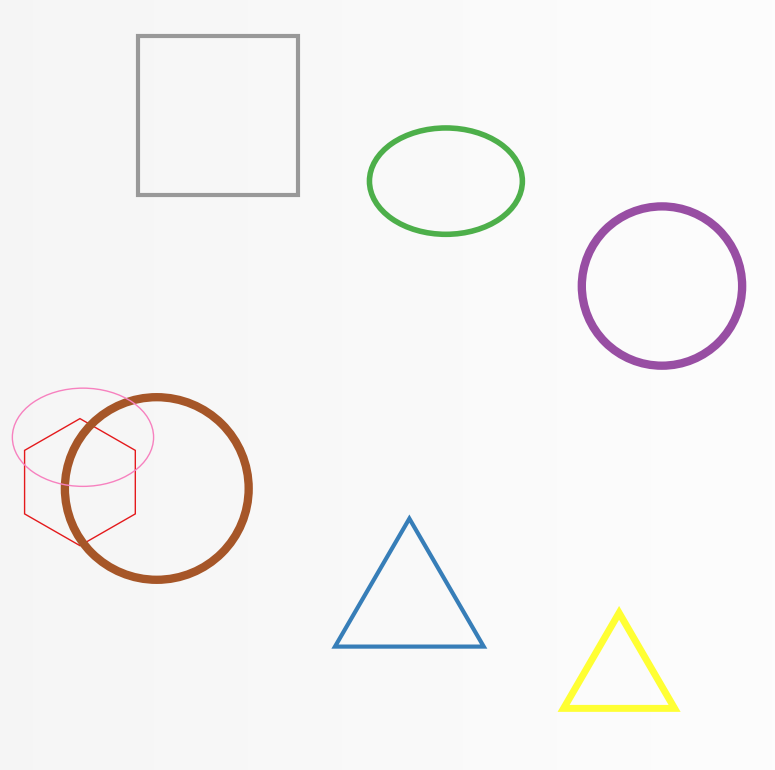[{"shape": "hexagon", "thickness": 0.5, "radius": 0.41, "center": [0.103, 0.374]}, {"shape": "triangle", "thickness": 1.5, "radius": 0.55, "center": [0.528, 0.216]}, {"shape": "oval", "thickness": 2, "radius": 0.49, "center": [0.575, 0.765]}, {"shape": "circle", "thickness": 3, "radius": 0.52, "center": [0.854, 0.629]}, {"shape": "triangle", "thickness": 2.5, "radius": 0.41, "center": [0.799, 0.121]}, {"shape": "circle", "thickness": 3, "radius": 0.59, "center": [0.202, 0.366]}, {"shape": "oval", "thickness": 0.5, "radius": 0.46, "center": [0.107, 0.432]}, {"shape": "square", "thickness": 1.5, "radius": 0.52, "center": [0.281, 0.85]}]